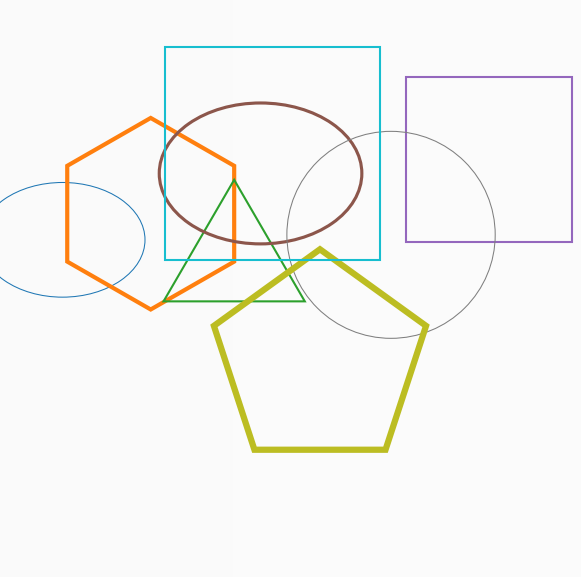[{"shape": "oval", "thickness": 0.5, "radius": 0.71, "center": [0.108, 0.584]}, {"shape": "hexagon", "thickness": 2, "radius": 0.83, "center": [0.259, 0.629]}, {"shape": "triangle", "thickness": 1, "radius": 0.7, "center": [0.403, 0.547]}, {"shape": "square", "thickness": 1, "radius": 0.71, "center": [0.842, 0.723]}, {"shape": "oval", "thickness": 1.5, "radius": 0.87, "center": [0.448, 0.699]}, {"shape": "circle", "thickness": 0.5, "radius": 0.9, "center": [0.673, 0.592]}, {"shape": "pentagon", "thickness": 3, "radius": 0.96, "center": [0.55, 0.376]}, {"shape": "square", "thickness": 1, "radius": 0.92, "center": [0.469, 0.733]}]